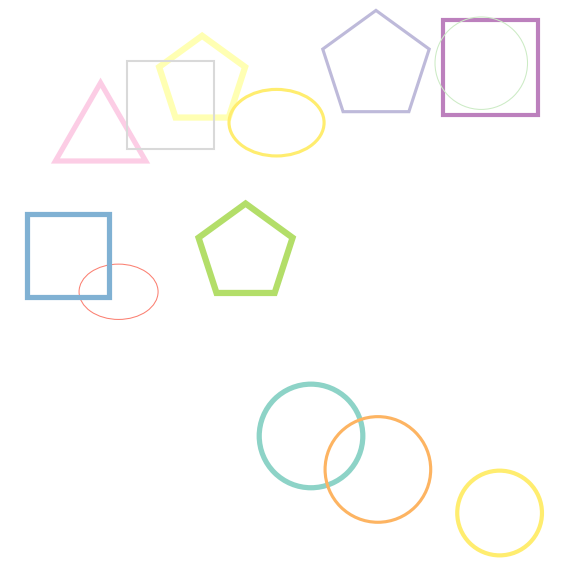[{"shape": "circle", "thickness": 2.5, "radius": 0.45, "center": [0.539, 0.244]}, {"shape": "pentagon", "thickness": 3, "radius": 0.39, "center": [0.35, 0.859]}, {"shape": "pentagon", "thickness": 1.5, "radius": 0.48, "center": [0.651, 0.884]}, {"shape": "oval", "thickness": 0.5, "radius": 0.34, "center": [0.205, 0.494]}, {"shape": "square", "thickness": 2.5, "radius": 0.36, "center": [0.118, 0.557]}, {"shape": "circle", "thickness": 1.5, "radius": 0.46, "center": [0.654, 0.186]}, {"shape": "pentagon", "thickness": 3, "radius": 0.43, "center": [0.425, 0.561]}, {"shape": "triangle", "thickness": 2.5, "radius": 0.45, "center": [0.174, 0.765]}, {"shape": "square", "thickness": 1, "radius": 0.38, "center": [0.295, 0.817]}, {"shape": "square", "thickness": 2, "radius": 0.41, "center": [0.849, 0.882]}, {"shape": "circle", "thickness": 0.5, "radius": 0.4, "center": [0.833, 0.89]}, {"shape": "circle", "thickness": 2, "radius": 0.37, "center": [0.865, 0.111]}, {"shape": "oval", "thickness": 1.5, "radius": 0.41, "center": [0.479, 0.787]}]